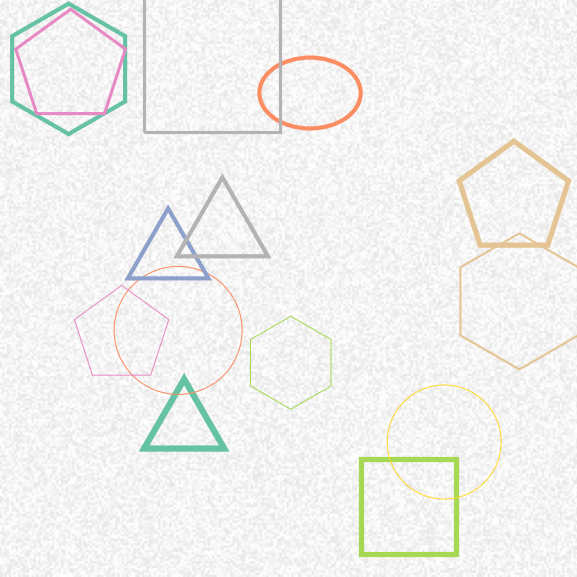[{"shape": "triangle", "thickness": 3, "radius": 0.4, "center": [0.319, 0.262]}, {"shape": "hexagon", "thickness": 2, "radius": 0.56, "center": [0.119, 0.88]}, {"shape": "oval", "thickness": 2, "radius": 0.44, "center": [0.537, 0.838]}, {"shape": "circle", "thickness": 0.5, "radius": 0.55, "center": [0.308, 0.427]}, {"shape": "triangle", "thickness": 2, "radius": 0.4, "center": [0.291, 0.557]}, {"shape": "pentagon", "thickness": 1.5, "radius": 0.5, "center": [0.122, 0.883]}, {"shape": "pentagon", "thickness": 0.5, "radius": 0.43, "center": [0.211, 0.419]}, {"shape": "square", "thickness": 2.5, "radius": 0.41, "center": [0.707, 0.122]}, {"shape": "hexagon", "thickness": 0.5, "radius": 0.4, "center": [0.503, 0.371]}, {"shape": "circle", "thickness": 0.5, "radius": 0.49, "center": [0.769, 0.234]}, {"shape": "pentagon", "thickness": 2.5, "radius": 0.5, "center": [0.89, 0.655]}, {"shape": "hexagon", "thickness": 1, "radius": 0.59, "center": [0.899, 0.477]}, {"shape": "triangle", "thickness": 2, "radius": 0.46, "center": [0.385, 0.601]}, {"shape": "square", "thickness": 1.5, "radius": 0.59, "center": [0.367, 0.889]}]